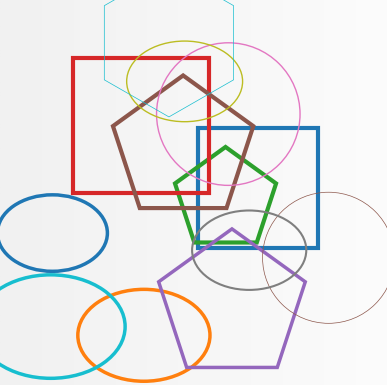[{"shape": "square", "thickness": 3, "radius": 0.77, "center": [0.665, 0.511]}, {"shape": "oval", "thickness": 2.5, "radius": 0.71, "center": [0.135, 0.395]}, {"shape": "oval", "thickness": 2.5, "radius": 0.85, "center": [0.371, 0.129]}, {"shape": "pentagon", "thickness": 3, "radius": 0.69, "center": [0.582, 0.481]}, {"shape": "square", "thickness": 3, "radius": 0.88, "center": [0.364, 0.674]}, {"shape": "pentagon", "thickness": 2.5, "radius": 0.99, "center": [0.599, 0.207]}, {"shape": "pentagon", "thickness": 3, "radius": 0.95, "center": [0.473, 0.614]}, {"shape": "circle", "thickness": 0.5, "radius": 0.85, "center": [0.848, 0.33]}, {"shape": "circle", "thickness": 1, "radius": 0.93, "center": [0.589, 0.704]}, {"shape": "oval", "thickness": 1.5, "radius": 0.74, "center": [0.643, 0.35]}, {"shape": "oval", "thickness": 1, "radius": 0.75, "center": [0.476, 0.789]}, {"shape": "oval", "thickness": 2.5, "radius": 0.96, "center": [0.131, 0.152]}, {"shape": "hexagon", "thickness": 0.5, "radius": 0.96, "center": [0.436, 0.889]}]